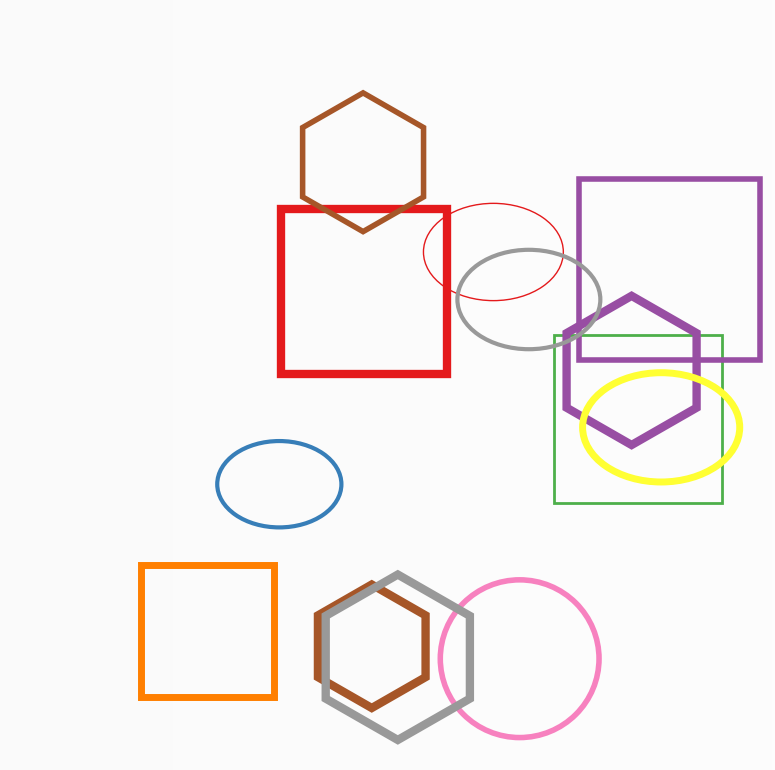[{"shape": "oval", "thickness": 0.5, "radius": 0.45, "center": [0.637, 0.673]}, {"shape": "square", "thickness": 3, "radius": 0.54, "center": [0.47, 0.621]}, {"shape": "oval", "thickness": 1.5, "radius": 0.4, "center": [0.36, 0.371]}, {"shape": "square", "thickness": 1, "radius": 0.54, "center": [0.823, 0.456]}, {"shape": "hexagon", "thickness": 3, "radius": 0.48, "center": [0.815, 0.519]}, {"shape": "square", "thickness": 2, "radius": 0.59, "center": [0.864, 0.65]}, {"shape": "square", "thickness": 2.5, "radius": 0.43, "center": [0.268, 0.181]}, {"shape": "oval", "thickness": 2.5, "radius": 0.51, "center": [0.853, 0.445]}, {"shape": "hexagon", "thickness": 2, "radius": 0.45, "center": [0.468, 0.789]}, {"shape": "hexagon", "thickness": 3, "radius": 0.4, "center": [0.48, 0.161]}, {"shape": "circle", "thickness": 2, "radius": 0.51, "center": [0.671, 0.145]}, {"shape": "hexagon", "thickness": 3, "radius": 0.54, "center": [0.513, 0.146]}, {"shape": "oval", "thickness": 1.5, "radius": 0.46, "center": [0.682, 0.611]}]